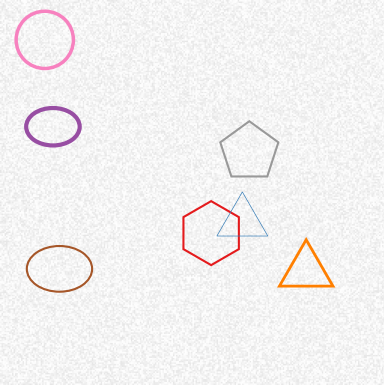[{"shape": "hexagon", "thickness": 1.5, "radius": 0.42, "center": [0.548, 0.394]}, {"shape": "triangle", "thickness": 0.5, "radius": 0.38, "center": [0.629, 0.425]}, {"shape": "oval", "thickness": 3, "radius": 0.35, "center": [0.137, 0.671]}, {"shape": "triangle", "thickness": 2, "radius": 0.4, "center": [0.795, 0.297]}, {"shape": "oval", "thickness": 1.5, "radius": 0.42, "center": [0.154, 0.302]}, {"shape": "circle", "thickness": 2.5, "radius": 0.37, "center": [0.116, 0.896]}, {"shape": "pentagon", "thickness": 1.5, "radius": 0.4, "center": [0.648, 0.606]}]